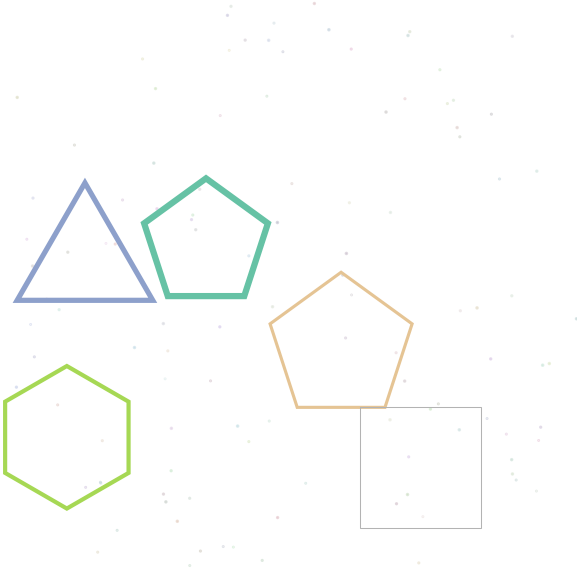[{"shape": "pentagon", "thickness": 3, "radius": 0.56, "center": [0.357, 0.578]}, {"shape": "triangle", "thickness": 2.5, "radius": 0.68, "center": [0.147, 0.547]}, {"shape": "hexagon", "thickness": 2, "radius": 0.62, "center": [0.116, 0.242]}, {"shape": "pentagon", "thickness": 1.5, "radius": 0.65, "center": [0.591, 0.398]}, {"shape": "square", "thickness": 0.5, "radius": 0.53, "center": [0.728, 0.19]}]